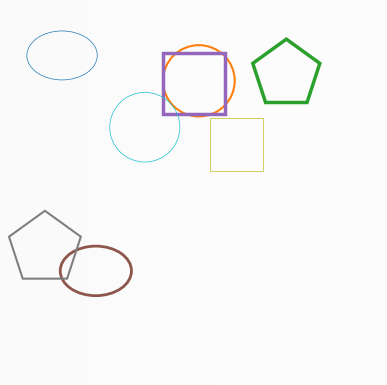[{"shape": "oval", "thickness": 0.5, "radius": 0.45, "center": [0.16, 0.856]}, {"shape": "circle", "thickness": 1.5, "radius": 0.46, "center": [0.513, 0.79]}, {"shape": "pentagon", "thickness": 2.5, "radius": 0.45, "center": [0.739, 0.807]}, {"shape": "square", "thickness": 2.5, "radius": 0.4, "center": [0.5, 0.783]}, {"shape": "oval", "thickness": 2, "radius": 0.46, "center": [0.247, 0.296]}, {"shape": "pentagon", "thickness": 1.5, "radius": 0.49, "center": [0.116, 0.355]}, {"shape": "square", "thickness": 0.5, "radius": 0.34, "center": [0.61, 0.626]}, {"shape": "circle", "thickness": 0.5, "radius": 0.45, "center": [0.374, 0.67]}]